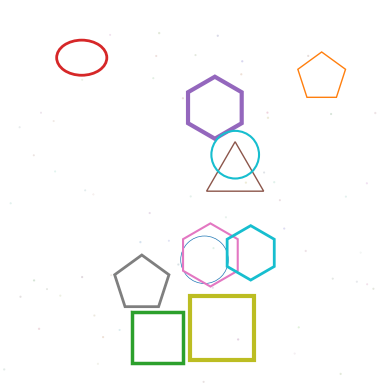[{"shape": "circle", "thickness": 0.5, "radius": 0.31, "center": [0.531, 0.325]}, {"shape": "pentagon", "thickness": 1, "radius": 0.33, "center": [0.836, 0.8]}, {"shape": "square", "thickness": 2.5, "radius": 0.33, "center": [0.409, 0.123]}, {"shape": "oval", "thickness": 2, "radius": 0.33, "center": [0.212, 0.85]}, {"shape": "hexagon", "thickness": 3, "radius": 0.4, "center": [0.558, 0.72]}, {"shape": "triangle", "thickness": 1, "radius": 0.43, "center": [0.611, 0.546]}, {"shape": "hexagon", "thickness": 1.5, "radius": 0.41, "center": [0.546, 0.338]}, {"shape": "pentagon", "thickness": 2, "radius": 0.37, "center": [0.368, 0.263]}, {"shape": "square", "thickness": 3, "radius": 0.42, "center": [0.576, 0.149]}, {"shape": "circle", "thickness": 1.5, "radius": 0.31, "center": [0.611, 0.598]}, {"shape": "hexagon", "thickness": 2, "radius": 0.35, "center": [0.651, 0.343]}]